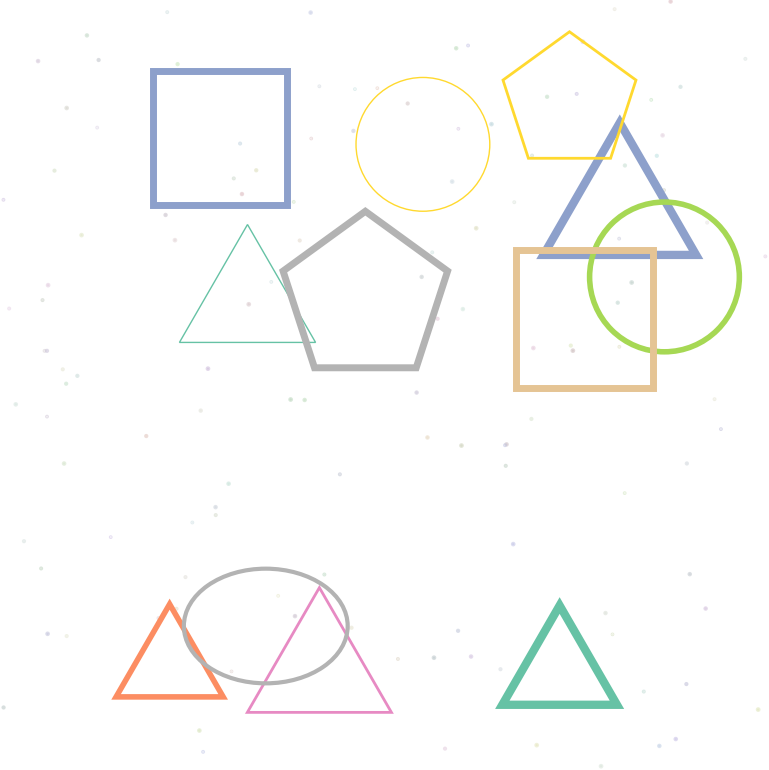[{"shape": "triangle", "thickness": 3, "radius": 0.43, "center": [0.727, 0.128]}, {"shape": "triangle", "thickness": 0.5, "radius": 0.51, "center": [0.321, 0.606]}, {"shape": "triangle", "thickness": 2, "radius": 0.4, "center": [0.22, 0.135]}, {"shape": "triangle", "thickness": 3, "radius": 0.57, "center": [0.805, 0.726]}, {"shape": "square", "thickness": 2.5, "radius": 0.43, "center": [0.286, 0.821]}, {"shape": "triangle", "thickness": 1, "radius": 0.54, "center": [0.415, 0.129]}, {"shape": "circle", "thickness": 2, "radius": 0.49, "center": [0.863, 0.64]}, {"shape": "pentagon", "thickness": 1, "radius": 0.45, "center": [0.74, 0.868]}, {"shape": "circle", "thickness": 0.5, "radius": 0.43, "center": [0.549, 0.813]}, {"shape": "square", "thickness": 2.5, "radius": 0.45, "center": [0.759, 0.586]}, {"shape": "pentagon", "thickness": 2.5, "radius": 0.56, "center": [0.474, 0.613]}, {"shape": "oval", "thickness": 1.5, "radius": 0.53, "center": [0.345, 0.187]}]